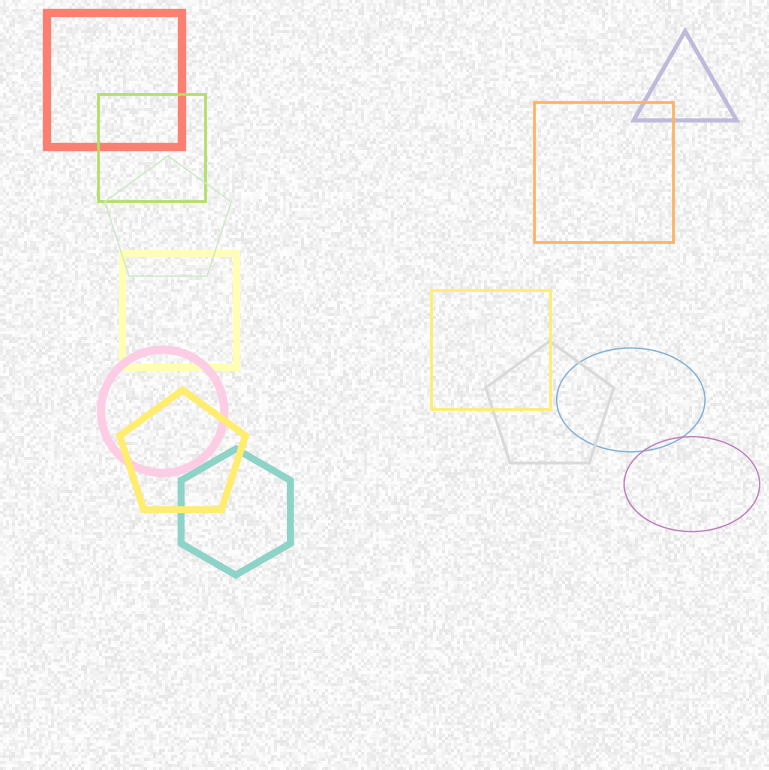[{"shape": "hexagon", "thickness": 2.5, "radius": 0.41, "center": [0.306, 0.335]}, {"shape": "square", "thickness": 2.5, "radius": 0.37, "center": [0.232, 0.598]}, {"shape": "triangle", "thickness": 1.5, "radius": 0.39, "center": [0.89, 0.882]}, {"shape": "square", "thickness": 3, "radius": 0.44, "center": [0.149, 0.896]}, {"shape": "oval", "thickness": 0.5, "radius": 0.48, "center": [0.819, 0.481]}, {"shape": "square", "thickness": 1, "radius": 0.45, "center": [0.784, 0.777]}, {"shape": "square", "thickness": 1, "radius": 0.35, "center": [0.197, 0.808]}, {"shape": "circle", "thickness": 3, "radius": 0.4, "center": [0.211, 0.466]}, {"shape": "pentagon", "thickness": 1, "radius": 0.44, "center": [0.714, 0.469]}, {"shape": "oval", "thickness": 0.5, "radius": 0.44, "center": [0.899, 0.371]}, {"shape": "pentagon", "thickness": 0.5, "radius": 0.43, "center": [0.218, 0.711]}, {"shape": "square", "thickness": 1, "radius": 0.39, "center": [0.637, 0.546]}, {"shape": "pentagon", "thickness": 2.5, "radius": 0.43, "center": [0.237, 0.408]}]